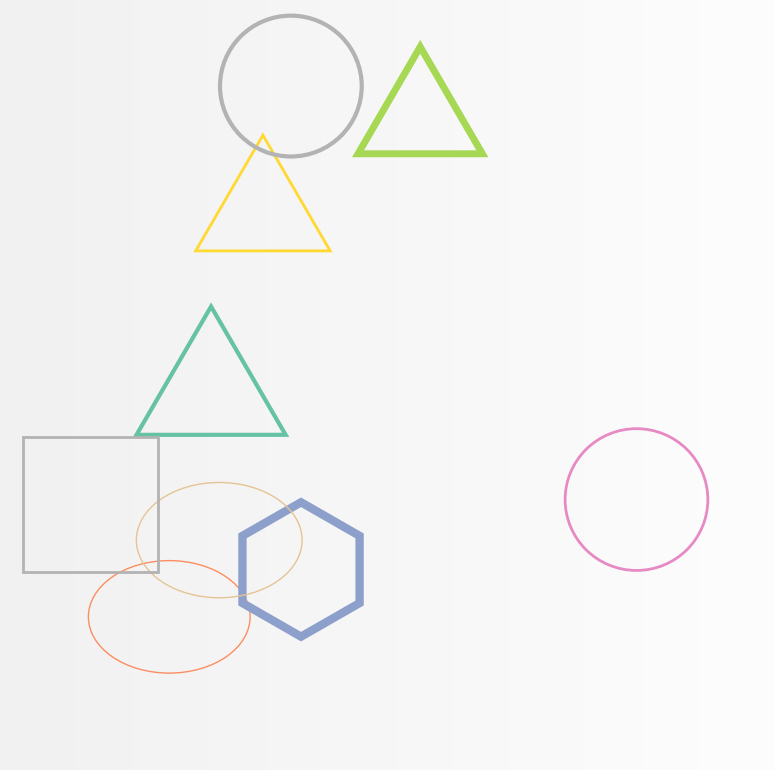[{"shape": "triangle", "thickness": 1.5, "radius": 0.56, "center": [0.272, 0.491]}, {"shape": "oval", "thickness": 0.5, "radius": 0.52, "center": [0.218, 0.199]}, {"shape": "hexagon", "thickness": 3, "radius": 0.44, "center": [0.388, 0.26]}, {"shape": "circle", "thickness": 1, "radius": 0.46, "center": [0.821, 0.351]}, {"shape": "triangle", "thickness": 2.5, "radius": 0.46, "center": [0.542, 0.847]}, {"shape": "triangle", "thickness": 1, "radius": 0.5, "center": [0.339, 0.724]}, {"shape": "oval", "thickness": 0.5, "radius": 0.53, "center": [0.283, 0.299]}, {"shape": "square", "thickness": 1, "radius": 0.44, "center": [0.117, 0.344]}, {"shape": "circle", "thickness": 1.5, "radius": 0.46, "center": [0.375, 0.888]}]